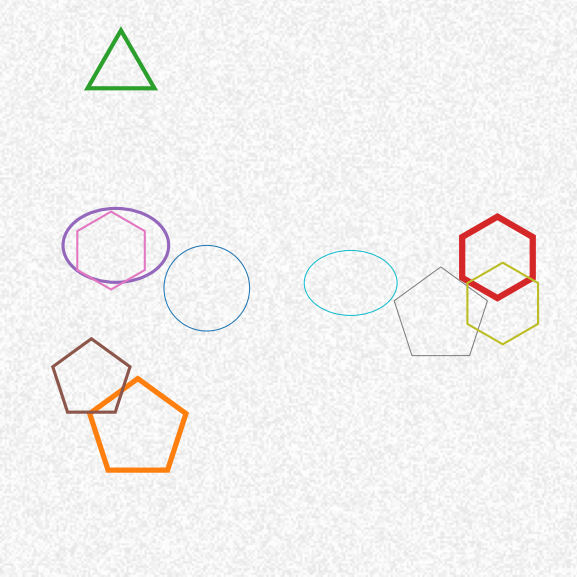[{"shape": "circle", "thickness": 0.5, "radius": 0.37, "center": [0.358, 0.5]}, {"shape": "pentagon", "thickness": 2.5, "radius": 0.44, "center": [0.239, 0.256]}, {"shape": "triangle", "thickness": 2, "radius": 0.33, "center": [0.209, 0.88]}, {"shape": "hexagon", "thickness": 3, "radius": 0.35, "center": [0.861, 0.553]}, {"shape": "oval", "thickness": 1.5, "radius": 0.46, "center": [0.201, 0.574]}, {"shape": "pentagon", "thickness": 1.5, "radius": 0.35, "center": [0.158, 0.342]}, {"shape": "hexagon", "thickness": 1, "radius": 0.34, "center": [0.192, 0.565]}, {"shape": "pentagon", "thickness": 0.5, "radius": 0.42, "center": [0.763, 0.452]}, {"shape": "hexagon", "thickness": 1, "radius": 0.35, "center": [0.871, 0.474]}, {"shape": "oval", "thickness": 0.5, "radius": 0.4, "center": [0.607, 0.509]}]